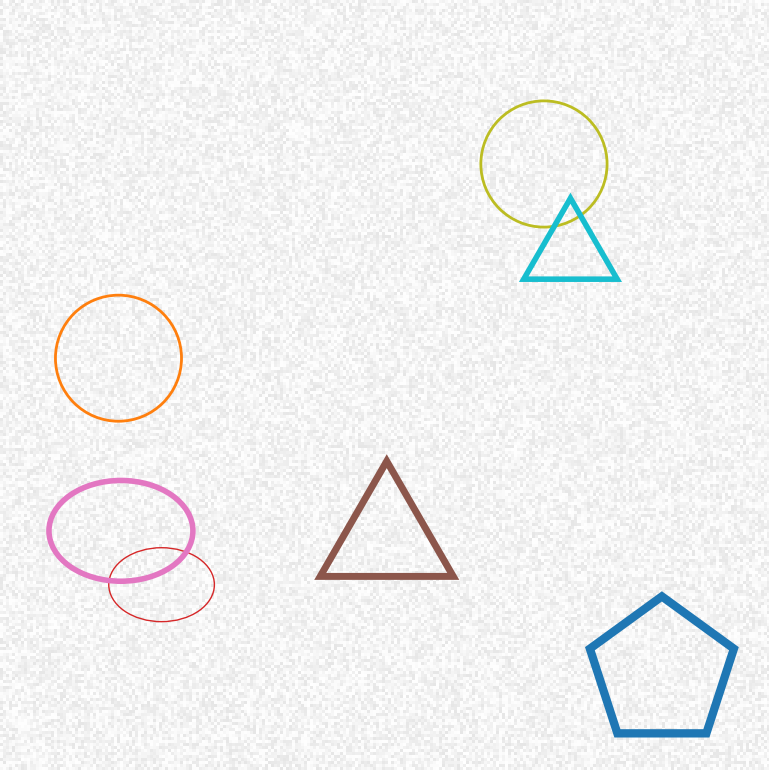[{"shape": "pentagon", "thickness": 3, "radius": 0.49, "center": [0.86, 0.127]}, {"shape": "circle", "thickness": 1, "radius": 0.41, "center": [0.154, 0.535]}, {"shape": "oval", "thickness": 0.5, "radius": 0.34, "center": [0.21, 0.241]}, {"shape": "triangle", "thickness": 2.5, "radius": 0.5, "center": [0.502, 0.301]}, {"shape": "oval", "thickness": 2, "radius": 0.47, "center": [0.157, 0.311]}, {"shape": "circle", "thickness": 1, "radius": 0.41, "center": [0.706, 0.787]}, {"shape": "triangle", "thickness": 2, "radius": 0.35, "center": [0.741, 0.672]}]